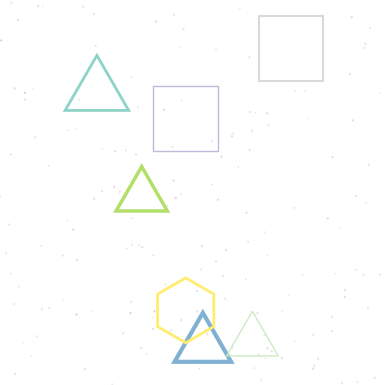[{"shape": "triangle", "thickness": 2, "radius": 0.48, "center": [0.252, 0.761]}, {"shape": "square", "thickness": 1, "radius": 0.42, "center": [0.482, 0.692]}, {"shape": "triangle", "thickness": 3, "radius": 0.42, "center": [0.527, 0.103]}, {"shape": "triangle", "thickness": 2.5, "radius": 0.38, "center": [0.368, 0.49]}, {"shape": "square", "thickness": 1.5, "radius": 0.42, "center": [0.756, 0.874]}, {"shape": "triangle", "thickness": 1, "radius": 0.39, "center": [0.656, 0.114]}, {"shape": "hexagon", "thickness": 2, "radius": 0.42, "center": [0.482, 0.194]}]